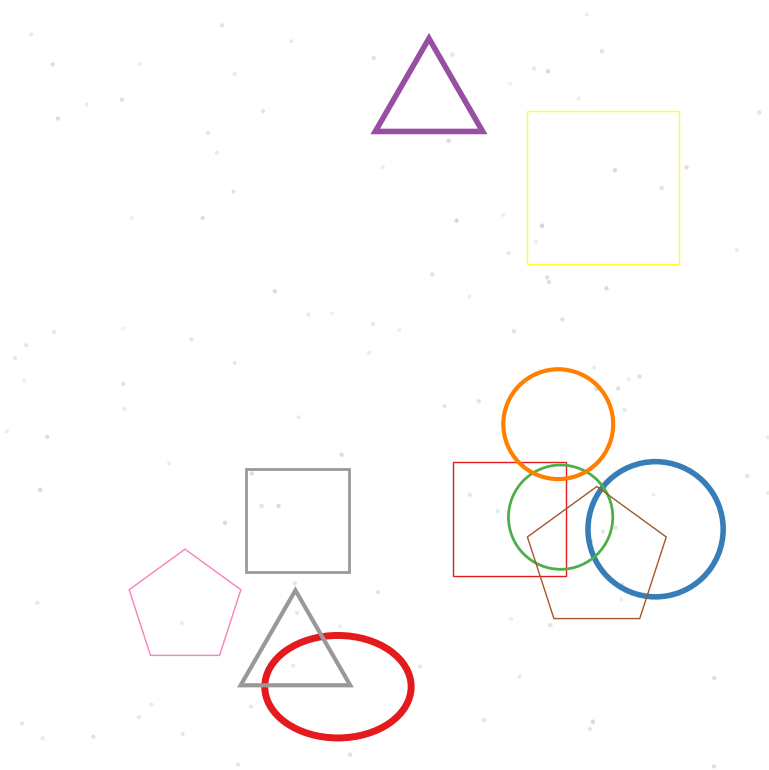[{"shape": "oval", "thickness": 2.5, "radius": 0.48, "center": [0.439, 0.108]}, {"shape": "square", "thickness": 0.5, "radius": 0.37, "center": [0.662, 0.326]}, {"shape": "circle", "thickness": 2, "radius": 0.44, "center": [0.851, 0.313]}, {"shape": "circle", "thickness": 1, "radius": 0.34, "center": [0.728, 0.328]}, {"shape": "triangle", "thickness": 2, "radius": 0.4, "center": [0.557, 0.87]}, {"shape": "circle", "thickness": 1.5, "radius": 0.36, "center": [0.725, 0.449]}, {"shape": "square", "thickness": 0.5, "radius": 0.5, "center": [0.783, 0.756]}, {"shape": "pentagon", "thickness": 0.5, "radius": 0.47, "center": [0.775, 0.273]}, {"shape": "pentagon", "thickness": 0.5, "radius": 0.38, "center": [0.24, 0.211]}, {"shape": "triangle", "thickness": 1.5, "radius": 0.41, "center": [0.384, 0.151]}, {"shape": "square", "thickness": 1, "radius": 0.33, "center": [0.387, 0.324]}]